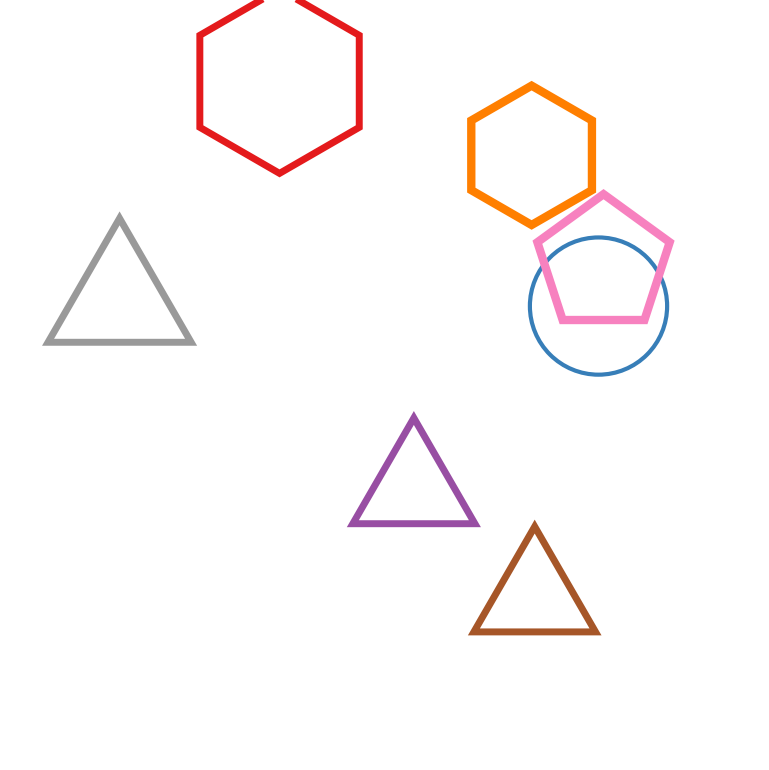[{"shape": "hexagon", "thickness": 2.5, "radius": 0.6, "center": [0.363, 0.894]}, {"shape": "circle", "thickness": 1.5, "radius": 0.45, "center": [0.777, 0.603]}, {"shape": "triangle", "thickness": 2.5, "radius": 0.46, "center": [0.537, 0.366]}, {"shape": "hexagon", "thickness": 3, "radius": 0.45, "center": [0.69, 0.798]}, {"shape": "triangle", "thickness": 2.5, "radius": 0.46, "center": [0.694, 0.225]}, {"shape": "pentagon", "thickness": 3, "radius": 0.45, "center": [0.784, 0.657]}, {"shape": "triangle", "thickness": 2.5, "radius": 0.54, "center": [0.155, 0.609]}]